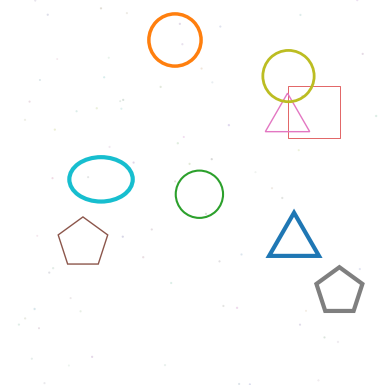[{"shape": "triangle", "thickness": 3, "radius": 0.37, "center": [0.764, 0.373]}, {"shape": "circle", "thickness": 2.5, "radius": 0.34, "center": [0.454, 0.896]}, {"shape": "circle", "thickness": 1.5, "radius": 0.31, "center": [0.518, 0.495]}, {"shape": "square", "thickness": 0.5, "radius": 0.34, "center": [0.817, 0.709]}, {"shape": "pentagon", "thickness": 1, "radius": 0.34, "center": [0.215, 0.369]}, {"shape": "triangle", "thickness": 1, "radius": 0.33, "center": [0.747, 0.691]}, {"shape": "pentagon", "thickness": 3, "radius": 0.31, "center": [0.882, 0.243]}, {"shape": "circle", "thickness": 2, "radius": 0.33, "center": [0.749, 0.802]}, {"shape": "oval", "thickness": 3, "radius": 0.41, "center": [0.262, 0.534]}]